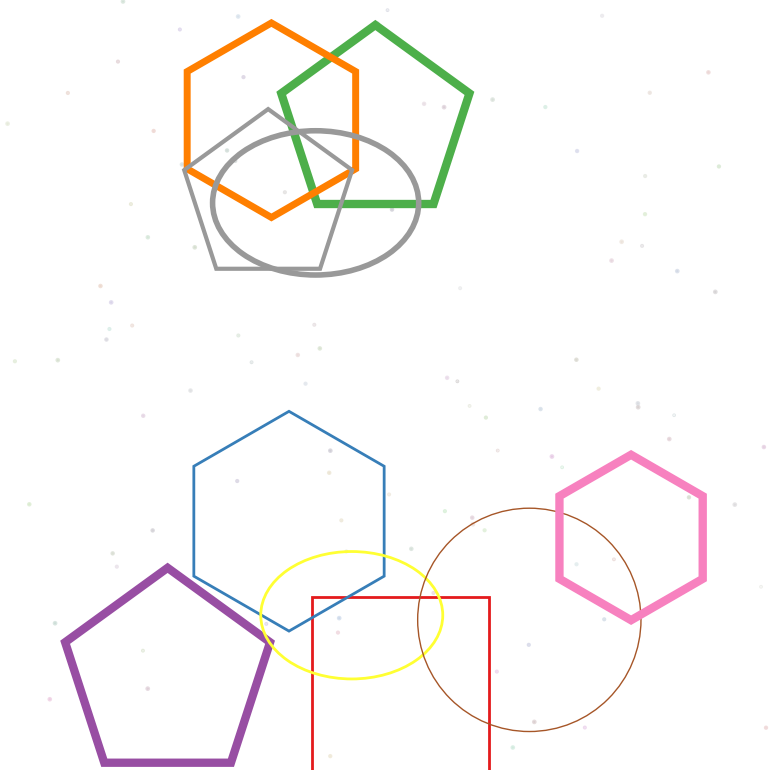[{"shape": "square", "thickness": 1, "radius": 0.57, "center": [0.52, 0.11]}, {"shape": "hexagon", "thickness": 1, "radius": 0.71, "center": [0.375, 0.323]}, {"shape": "pentagon", "thickness": 3, "radius": 0.64, "center": [0.487, 0.839]}, {"shape": "pentagon", "thickness": 3, "radius": 0.7, "center": [0.218, 0.123]}, {"shape": "hexagon", "thickness": 2.5, "radius": 0.63, "center": [0.352, 0.844]}, {"shape": "oval", "thickness": 1, "radius": 0.59, "center": [0.457, 0.201]}, {"shape": "circle", "thickness": 0.5, "radius": 0.73, "center": [0.687, 0.195]}, {"shape": "hexagon", "thickness": 3, "radius": 0.54, "center": [0.82, 0.302]}, {"shape": "pentagon", "thickness": 1.5, "radius": 0.57, "center": [0.348, 0.744]}, {"shape": "oval", "thickness": 2, "radius": 0.67, "center": [0.41, 0.737]}]